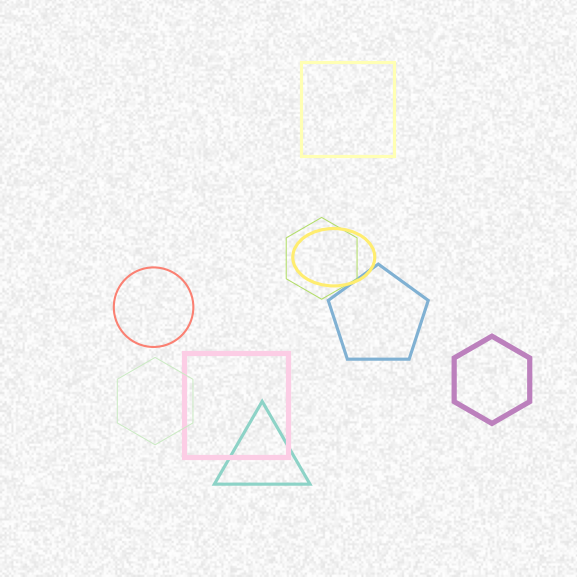[{"shape": "triangle", "thickness": 1.5, "radius": 0.48, "center": [0.454, 0.209]}, {"shape": "square", "thickness": 1.5, "radius": 0.41, "center": [0.602, 0.811]}, {"shape": "circle", "thickness": 1, "radius": 0.34, "center": [0.266, 0.467]}, {"shape": "pentagon", "thickness": 1.5, "radius": 0.46, "center": [0.655, 0.451]}, {"shape": "hexagon", "thickness": 0.5, "radius": 0.35, "center": [0.557, 0.552]}, {"shape": "square", "thickness": 2.5, "radius": 0.45, "center": [0.408, 0.297]}, {"shape": "hexagon", "thickness": 2.5, "radius": 0.38, "center": [0.852, 0.341]}, {"shape": "hexagon", "thickness": 0.5, "radius": 0.38, "center": [0.269, 0.305]}, {"shape": "oval", "thickness": 1.5, "radius": 0.35, "center": [0.578, 0.554]}]